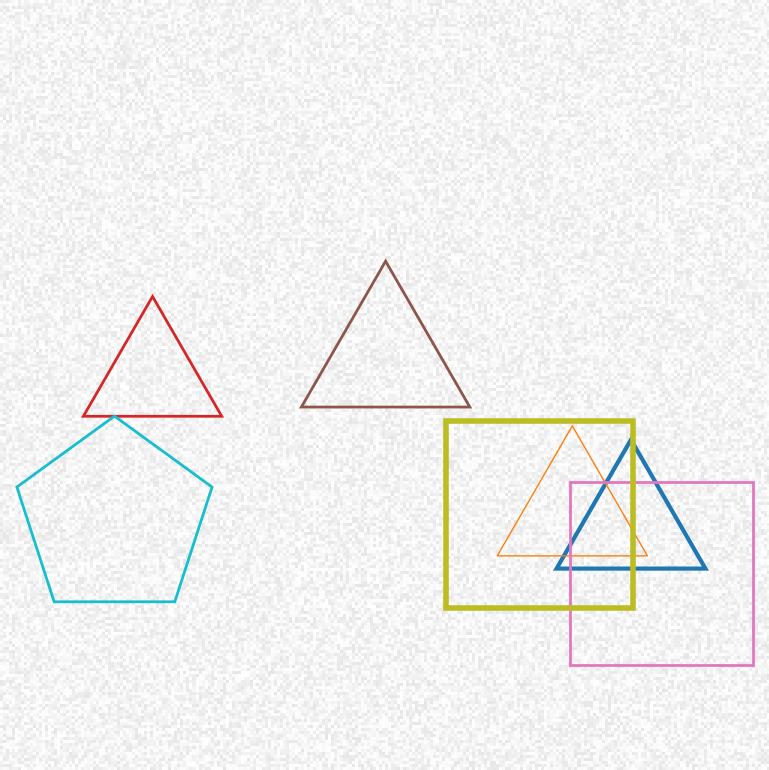[{"shape": "triangle", "thickness": 1.5, "radius": 0.56, "center": [0.819, 0.317]}, {"shape": "triangle", "thickness": 0.5, "radius": 0.56, "center": [0.743, 0.334]}, {"shape": "triangle", "thickness": 1, "radius": 0.52, "center": [0.198, 0.511]}, {"shape": "triangle", "thickness": 1, "radius": 0.63, "center": [0.501, 0.535]}, {"shape": "square", "thickness": 1, "radius": 0.6, "center": [0.859, 0.256]}, {"shape": "square", "thickness": 2, "radius": 0.61, "center": [0.7, 0.331]}, {"shape": "pentagon", "thickness": 1, "radius": 0.67, "center": [0.149, 0.326]}]